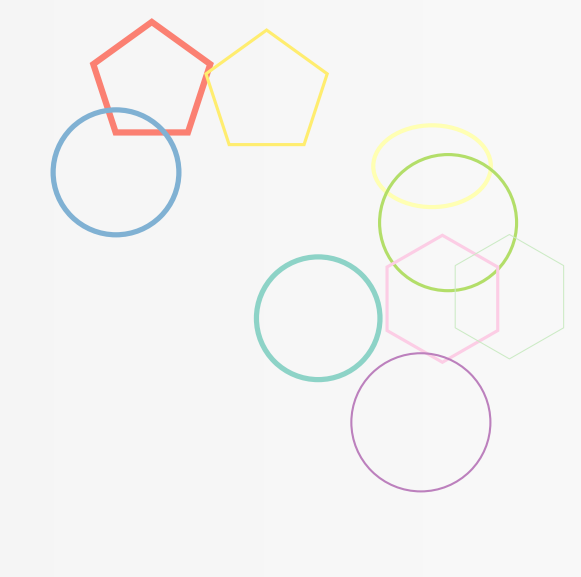[{"shape": "circle", "thickness": 2.5, "radius": 0.53, "center": [0.547, 0.448]}, {"shape": "oval", "thickness": 2, "radius": 0.51, "center": [0.743, 0.711]}, {"shape": "pentagon", "thickness": 3, "radius": 0.53, "center": [0.261, 0.855]}, {"shape": "circle", "thickness": 2.5, "radius": 0.54, "center": [0.2, 0.701]}, {"shape": "circle", "thickness": 1.5, "radius": 0.59, "center": [0.771, 0.614]}, {"shape": "hexagon", "thickness": 1.5, "radius": 0.55, "center": [0.761, 0.482]}, {"shape": "circle", "thickness": 1, "radius": 0.6, "center": [0.724, 0.268]}, {"shape": "hexagon", "thickness": 0.5, "radius": 0.54, "center": [0.876, 0.485]}, {"shape": "pentagon", "thickness": 1.5, "radius": 0.55, "center": [0.459, 0.837]}]